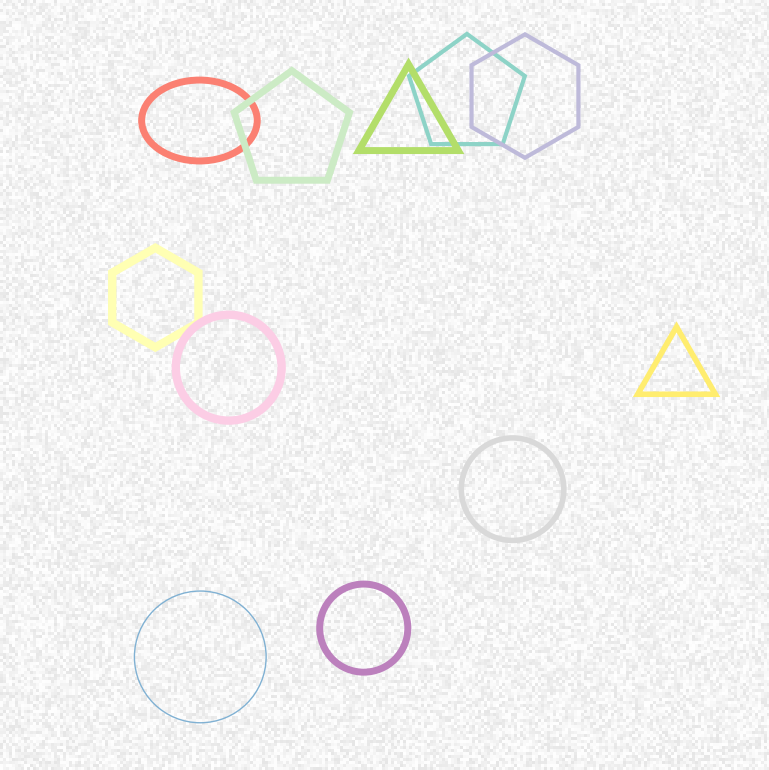[{"shape": "pentagon", "thickness": 1.5, "radius": 0.4, "center": [0.606, 0.877]}, {"shape": "hexagon", "thickness": 3, "radius": 0.32, "center": [0.202, 0.614]}, {"shape": "hexagon", "thickness": 1.5, "radius": 0.4, "center": [0.682, 0.875]}, {"shape": "oval", "thickness": 2.5, "radius": 0.38, "center": [0.259, 0.843]}, {"shape": "circle", "thickness": 0.5, "radius": 0.43, "center": [0.26, 0.147]}, {"shape": "triangle", "thickness": 2.5, "radius": 0.37, "center": [0.531, 0.842]}, {"shape": "circle", "thickness": 3, "radius": 0.34, "center": [0.297, 0.522]}, {"shape": "circle", "thickness": 2, "radius": 0.33, "center": [0.666, 0.365]}, {"shape": "circle", "thickness": 2.5, "radius": 0.29, "center": [0.472, 0.184]}, {"shape": "pentagon", "thickness": 2.5, "radius": 0.39, "center": [0.379, 0.83]}, {"shape": "triangle", "thickness": 2, "radius": 0.29, "center": [0.879, 0.517]}]